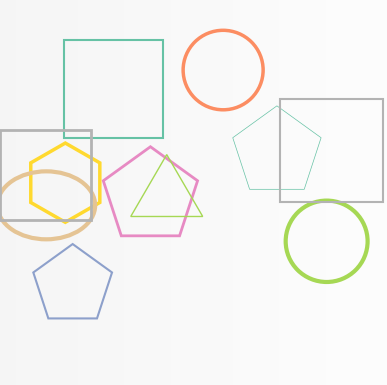[{"shape": "square", "thickness": 1.5, "radius": 0.64, "center": [0.294, 0.77]}, {"shape": "pentagon", "thickness": 0.5, "radius": 0.6, "center": [0.715, 0.605]}, {"shape": "circle", "thickness": 2.5, "radius": 0.52, "center": [0.576, 0.818]}, {"shape": "pentagon", "thickness": 1.5, "radius": 0.53, "center": [0.188, 0.259]}, {"shape": "pentagon", "thickness": 2, "radius": 0.64, "center": [0.388, 0.491]}, {"shape": "circle", "thickness": 3, "radius": 0.53, "center": [0.843, 0.373]}, {"shape": "triangle", "thickness": 1, "radius": 0.54, "center": [0.43, 0.491]}, {"shape": "hexagon", "thickness": 2.5, "radius": 0.51, "center": [0.169, 0.526]}, {"shape": "oval", "thickness": 3, "radius": 0.63, "center": [0.119, 0.467]}, {"shape": "square", "thickness": 1.5, "radius": 0.67, "center": [0.855, 0.61]}, {"shape": "square", "thickness": 2, "radius": 0.58, "center": [0.118, 0.546]}]